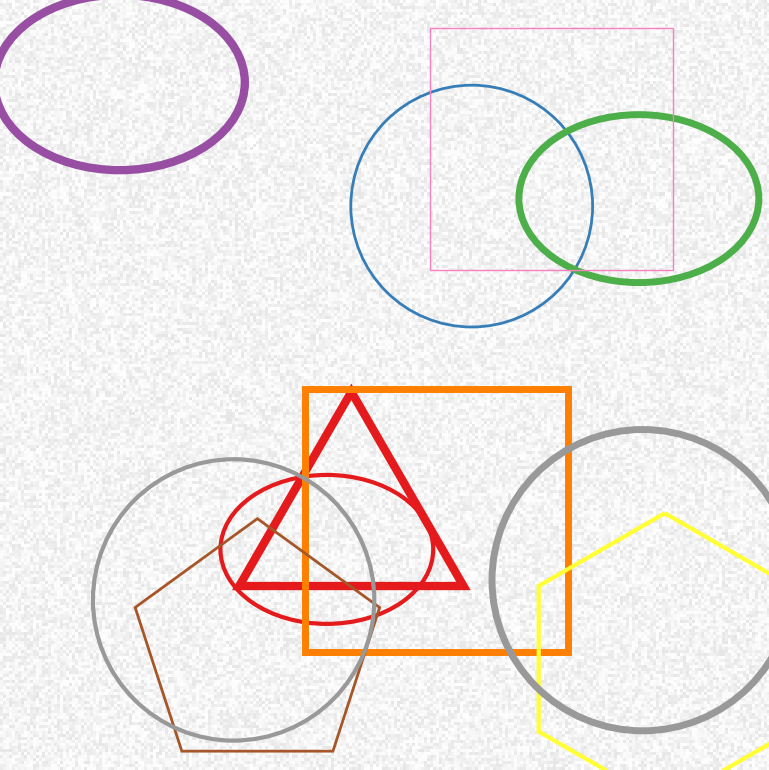[{"shape": "oval", "thickness": 1.5, "radius": 0.69, "center": [0.424, 0.287]}, {"shape": "triangle", "thickness": 3, "radius": 0.84, "center": [0.456, 0.323]}, {"shape": "circle", "thickness": 1, "radius": 0.79, "center": [0.613, 0.732]}, {"shape": "oval", "thickness": 2.5, "radius": 0.78, "center": [0.83, 0.742]}, {"shape": "oval", "thickness": 3, "radius": 0.81, "center": [0.155, 0.893]}, {"shape": "square", "thickness": 2.5, "radius": 0.86, "center": [0.567, 0.324]}, {"shape": "hexagon", "thickness": 1.5, "radius": 0.95, "center": [0.863, 0.144]}, {"shape": "pentagon", "thickness": 1, "radius": 0.83, "center": [0.334, 0.159]}, {"shape": "square", "thickness": 0.5, "radius": 0.79, "center": [0.716, 0.806]}, {"shape": "circle", "thickness": 1.5, "radius": 0.91, "center": [0.303, 0.221]}, {"shape": "circle", "thickness": 2.5, "radius": 0.98, "center": [0.835, 0.247]}]